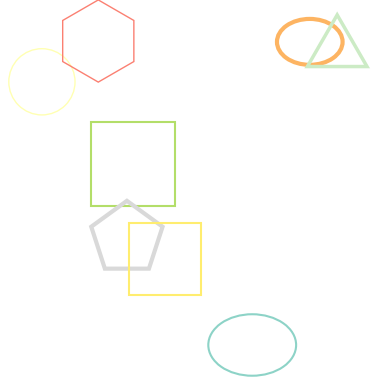[{"shape": "oval", "thickness": 1.5, "radius": 0.57, "center": [0.655, 0.104]}, {"shape": "circle", "thickness": 1, "radius": 0.43, "center": [0.109, 0.788]}, {"shape": "hexagon", "thickness": 1, "radius": 0.53, "center": [0.255, 0.893]}, {"shape": "oval", "thickness": 3, "radius": 0.43, "center": [0.805, 0.891]}, {"shape": "square", "thickness": 1.5, "radius": 0.54, "center": [0.346, 0.575]}, {"shape": "pentagon", "thickness": 3, "radius": 0.49, "center": [0.33, 0.381]}, {"shape": "triangle", "thickness": 2.5, "radius": 0.45, "center": [0.876, 0.872]}, {"shape": "square", "thickness": 1.5, "radius": 0.47, "center": [0.429, 0.326]}]